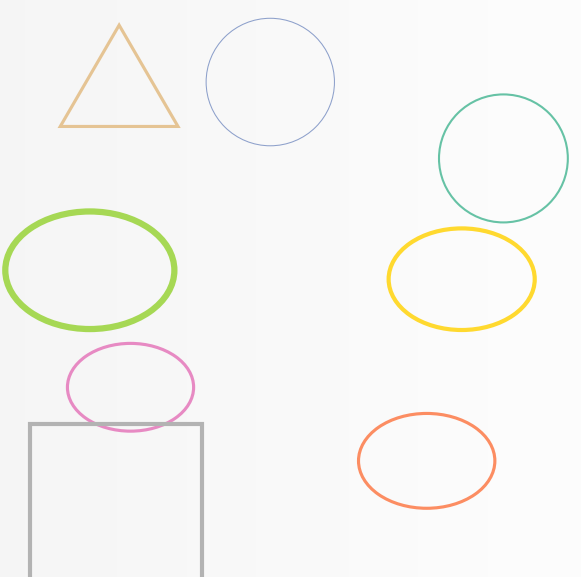[{"shape": "circle", "thickness": 1, "radius": 0.55, "center": [0.866, 0.725]}, {"shape": "oval", "thickness": 1.5, "radius": 0.59, "center": [0.734, 0.201]}, {"shape": "circle", "thickness": 0.5, "radius": 0.55, "center": [0.465, 0.857]}, {"shape": "oval", "thickness": 1.5, "radius": 0.54, "center": [0.225, 0.329]}, {"shape": "oval", "thickness": 3, "radius": 0.73, "center": [0.155, 0.531]}, {"shape": "oval", "thickness": 2, "radius": 0.63, "center": [0.794, 0.516]}, {"shape": "triangle", "thickness": 1.5, "radius": 0.58, "center": [0.205, 0.839]}, {"shape": "square", "thickness": 2, "radius": 0.74, "center": [0.2, 0.117]}]